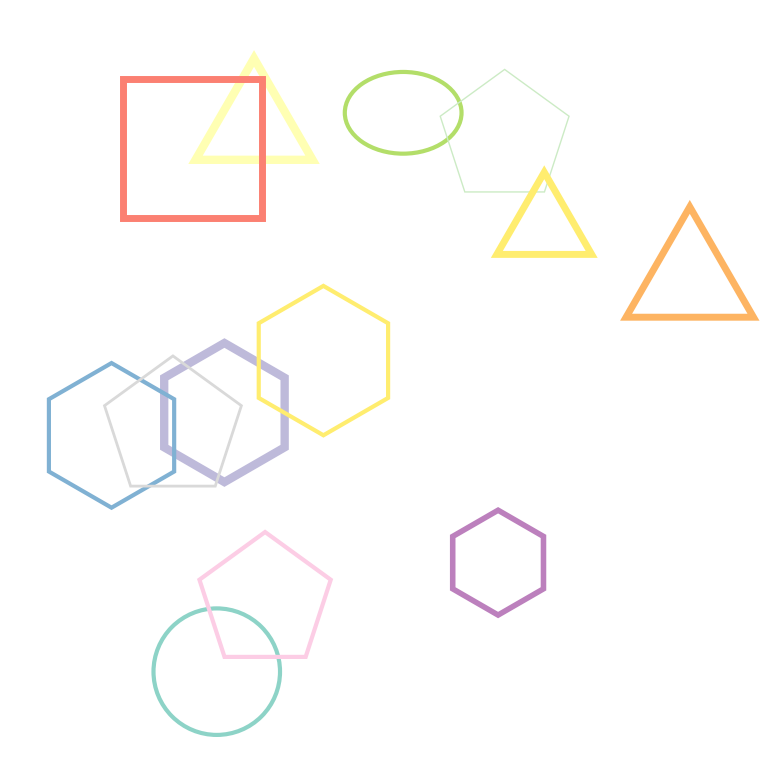[{"shape": "circle", "thickness": 1.5, "radius": 0.41, "center": [0.282, 0.128]}, {"shape": "triangle", "thickness": 3, "radius": 0.44, "center": [0.33, 0.836]}, {"shape": "hexagon", "thickness": 3, "radius": 0.45, "center": [0.291, 0.464]}, {"shape": "square", "thickness": 2.5, "radius": 0.45, "center": [0.25, 0.807]}, {"shape": "hexagon", "thickness": 1.5, "radius": 0.47, "center": [0.145, 0.435]}, {"shape": "triangle", "thickness": 2.5, "radius": 0.48, "center": [0.896, 0.636]}, {"shape": "oval", "thickness": 1.5, "radius": 0.38, "center": [0.524, 0.853]}, {"shape": "pentagon", "thickness": 1.5, "radius": 0.45, "center": [0.344, 0.219]}, {"shape": "pentagon", "thickness": 1, "radius": 0.47, "center": [0.225, 0.444]}, {"shape": "hexagon", "thickness": 2, "radius": 0.34, "center": [0.647, 0.269]}, {"shape": "pentagon", "thickness": 0.5, "radius": 0.44, "center": [0.655, 0.822]}, {"shape": "hexagon", "thickness": 1.5, "radius": 0.48, "center": [0.42, 0.532]}, {"shape": "triangle", "thickness": 2.5, "radius": 0.36, "center": [0.707, 0.705]}]